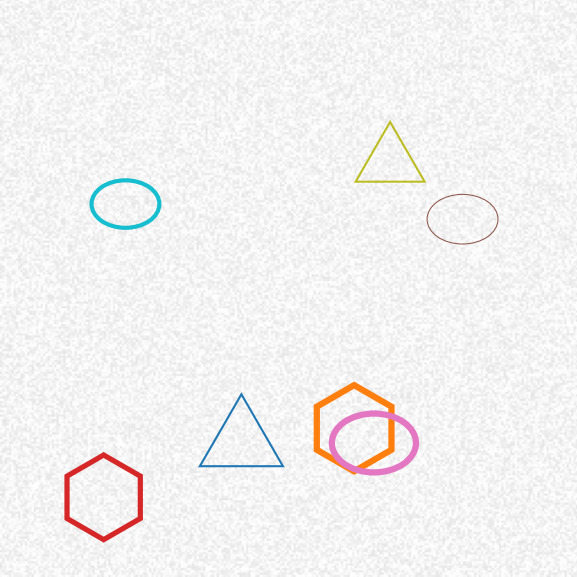[{"shape": "triangle", "thickness": 1, "radius": 0.42, "center": [0.418, 0.233]}, {"shape": "hexagon", "thickness": 3, "radius": 0.37, "center": [0.613, 0.258]}, {"shape": "hexagon", "thickness": 2.5, "radius": 0.37, "center": [0.18, 0.138]}, {"shape": "oval", "thickness": 0.5, "radius": 0.31, "center": [0.801, 0.62]}, {"shape": "oval", "thickness": 3, "radius": 0.36, "center": [0.647, 0.232]}, {"shape": "triangle", "thickness": 1, "radius": 0.34, "center": [0.676, 0.719]}, {"shape": "oval", "thickness": 2, "radius": 0.29, "center": [0.217, 0.646]}]